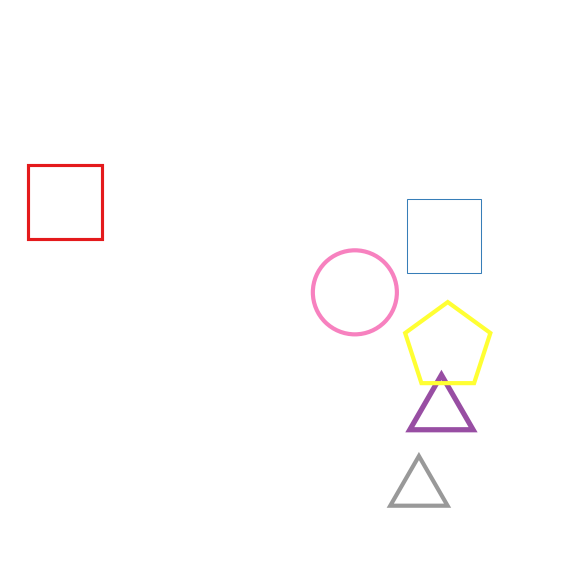[{"shape": "square", "thickness": 1.5, "radius": 0.32, "center": [0.112, 0.649]}, {"shape": "square", "thickness": 0.5, "radius": 0.32, "center": [0.769, 0.591]}, {"shape": "triangle", "thickness": 2.5, "radius": 0.32, "center": [0.764, 0.287]}, {"shape": "pentagon", "thickness": 2, "radius": 0.39, "center": [0.775, 0.398]}, {"shape": "circle", "thickness": 2, "radius": 0.36, "center": [0.614, 0.493]}, {"shape": "triangle", "thickness": 2, "radius": 0.29, "center": [0.725, 0.152]}]